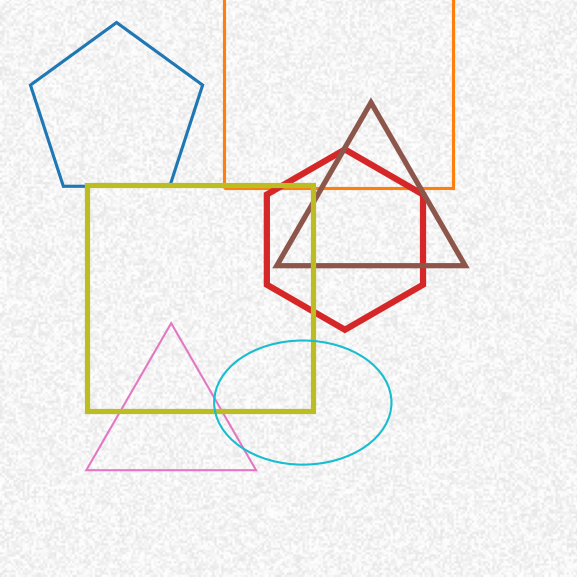[{"shape": "pentagon", "thickness": 1.5, "radius": 0.78, "center": [0.202, 0.803]}, {"shape": "square", "thickness": 1.5, "radius": 0.99, "center": [0.586, 0.872]}, {"shape": "hexagon", "thickness": 3, "radius": 0.78, "center": [0.597, 0.584]}, {"shape": "triangle", "thickness": 2.5, "radius": 0.94, "center": [0.642, 0.633]}, {"shape": "triangle", "thickness": 1, "radius": 0.85, "center": [0.296, 0.27]}, {"shape": "square", "thickness": 2.5, "radius": 0.98, "center": [0.346, 0.482]}, {"shape": "oval", "thickness": 1, "radius": 0.77, "center": [0.524, 0.302]}]